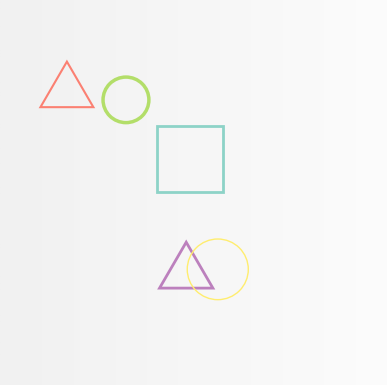[{"shape": "square", "thickness": 2, "radius": 0.43, "center": [0.49, 0.586]}, {"shape": "triangle", "thickness": 1.5, "radius": 0.39, "center": [0.173, 0.761]}, {"shape": "circle", "thickness": 2.5, "radius": 0.3, "center": [0.325, 0.741]}, {"shape": "triangle", "thickness": 2, "radius": 0.4, "center": [0.481, 0.291]}, {"shape": "circle", "thickness": 1, "radius": 0.39, "center": [0.562, 0.3]}]